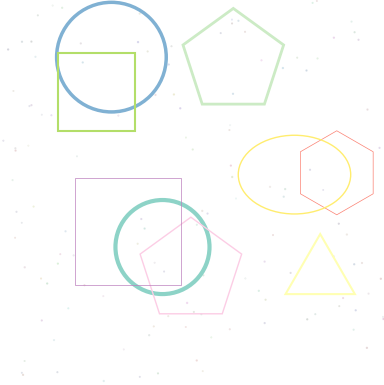[{"shape": "circle", "thickness": 3, "radius": 0.61, "center": [0.422, 0.358]}, {"shape": "triangle", "thickness": 1.5, "radius": 0.52, "center": [0.832, 0.288]}, {"shape": "hexagon", "thickness": 0.5, "radius": 0.55, "center": [0.875, 0.551]}, {"shape": "circle", "thickness": 2.5, "radius": 0.71, "center": [0.289, 0.852]}, {"shape": "square", "thickness": 1.5, "radius": 0.5, "center": [0.251, 0.761]}, {"shape": "pentagon", "thickness": 1, "radius": 0.69, "center": [0.496, 0.297]}, {"shape": "square", "thickness": 0.5, "radius": 0.69, "center": [0.332, 0.399]}, {"shape": "pentagon", "thickness": 2, "radius": 0.69, "center": [0.606, 0.841]}, {"shape": "oval", "thickness": 1, "radius": 0.73, "center": [0.765, 0.546]}]